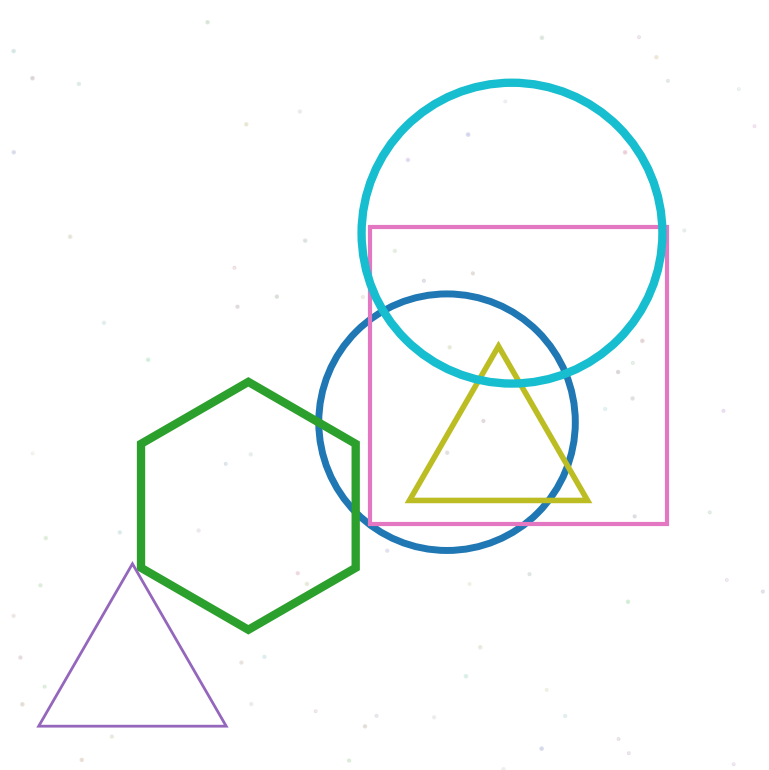[{"shape": "circle", "thickness": 2.5, "radius": 0.83, "center": [0.581, 0.452]}, {"shape": "hexagon", "thickness": 3, "radius": 0.8, "center": [0.323, 0.343]}, {"shape": "triangle", "thickness": 1, "radius": 0.7, "center": [0.172, 0.127]}, {"shape": "square", "thickness": 1.5, "radius": 0.96, "center": [0.673, 0.513]}, {"shape": "triangle", "thickness": 2, "radius": 0.67, "center": [0.647, 0.417]}, {"shape": "circle", "thickness": 3, "radius": 0.98, "center": [0.665, 0.697]}]